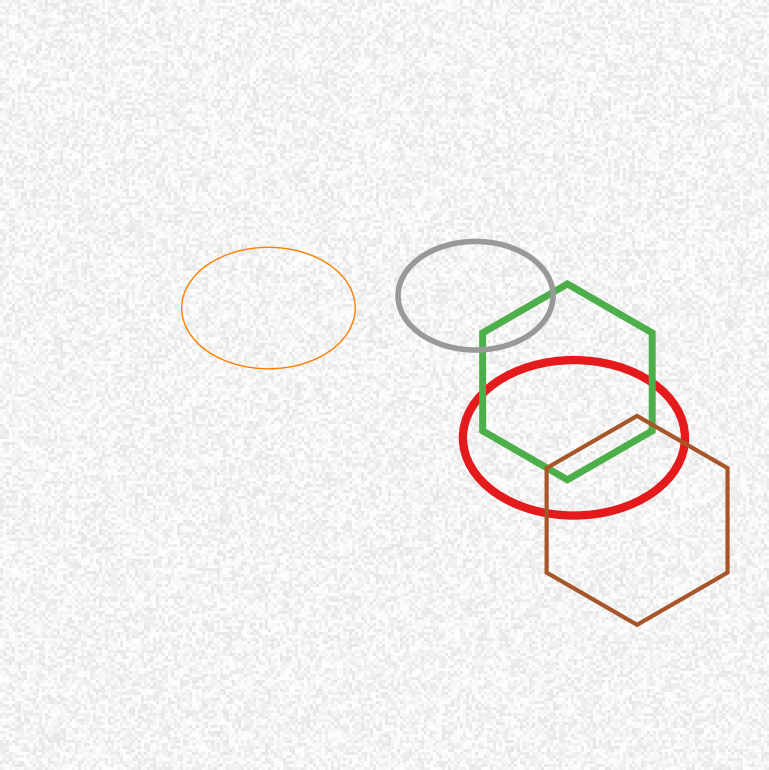[{"shape": "oval", "thickness": 3, "radius": 0.72, "center": [0.745, 0.431]}, {"shape": "hexagon", "thickness": 2.5, "radius": 0.64, "center": [0.737, 0.504]}, {"shape": "oval", "thickness": 0.5, "radius": 0.56, "center": [0.349, 0.6]}, {"shape": "hexagon", "thickness": 1.5, "radius": 0.68, "center": [0.827, 0.324]}, {"shape": "oval", "thickness": 2, "radius": 0.5, "center": [0.618, 0.616]}]